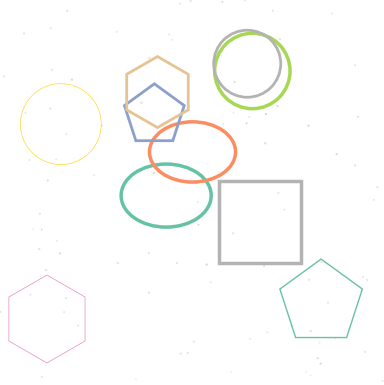[{"shape": "pentagon", "thickness": 1, "radius": 0.56, "center": [0.834, 0.214]}, {"shape": "oval", "thickness": 2.5, "radius": 0.58, "center": [0.432, 0.492]}, {"shape": "oval", "thickness": 2.5, "radius": 0.56, "center": [0.5, 0.605]}, {"shape": "pentagon", "thickness": 2, "radius": 0.41, "center": [0.401, 0.701]}, {"shape": "hexagon", "thickness": 0.5, "radius": 0.57, "center": [0.122, 0.171]}, {"shape": "circle", "thickness": 2.5, "radius": 0.49, "center": [0.655, 0.816]}, {"shape": "circle", "thickness": 0.5, "radius": 0.53, "center": [0.158, 0.678]}, {"shape": "hexagon", "thickness": 2, "radius": 0.46, "center": [0.409, 0.761]}, {"shape": "circle", "thickness": 2, "radius": 0.44, "center": [0.642, 0.834]}, {"shape": "square", "thickness": 2.5, "radius": 0.54, "center": [0.675, 0.423]}]